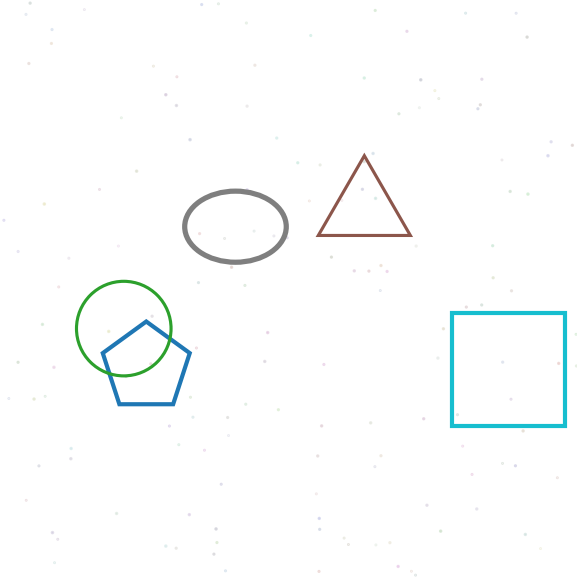[{"shape": "pentagon", "thickness": 2, "radius": 0.4, "center": [0.253, 0.363]}, {"shape": "circle", "thickness": 1.5, "radius": 0.41, "center": [0.214, 0.43]}, {"shape": "triangle", "thickness": 1.5, "radius": 0.46, "center": [0.631, 0.637]}, {"shape": "oval", "thickness": 2.5, "radius": 0.44, "center": [0.408, 0.607]}, {"shape": "square", "thickness": 2, "radius": 0.49, "center": [0.88, 0.359]}]